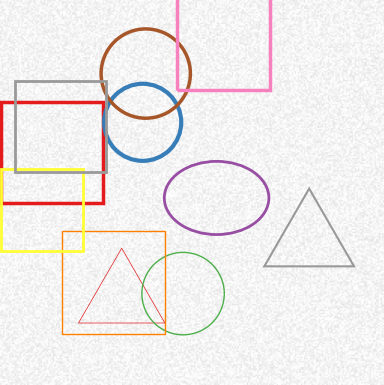[{"shape": "triangle", "thickness": 0.5, "radius": 0.65, "center": [0.316, 0.226]}, {"shape": "square", "thickness": 2.5, "radius": 0.66, "center": [0.135, 0.604]}, {"shape": "circle", "thickness": 3, "radius": 0.5, "center": [0.371, 0.682]}, {"shape": "circle", "thickness": 1, "radius": 0.54, "center": [0.476, 0.237]}, {"shape": "oval", "thickness": 2, "radius": 0.68, "center": [0.563, 0.486]}, {"shape": "square", "thickness": 1, "radius": 0.67, "center": [0.294, 0.267]}, {"shape": "square", "thickness": 2, "radius": 0.54, "center": [0.108, 0.454]}, {"shape": "circle", "thickness": 2.5, "radius": 0.58, "center": [0.379, 0.809]}, {"shape": "square", "thickness": 2.5, "radius": 0.61, "center": [0.58, 0.888]}, {"shape": "triangle", "thickness": 1.5, "radius": 0.67, "center": [0.803, 0.376]}, {"shape": "square", "thickness": 2, "radius": 0.59, "center": [0.156, 0.672]}]